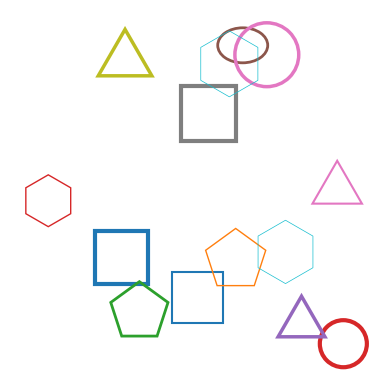[{"shape": "square", "thickness": 3, "radius": 0.35, "center": [0.316, 0.331]}, {"shape": "square", "thickness": 1.5, "radius": 0.33, "center": [0.514, 0.226]}, {"shape": "pentagon", "thickness": 1, "radius": 0.41, "center": [0.612, 0.325]}, {"shape": "pentagon", "thickness": 2, "radius": 0.39, "center": [0.362, 0.19]}, {"shape": "hexagon", "thickness": 1, "radius": 0.34, "center": [0.125, 0.479]}, {"shape": "circle", "thickness": 3, "radius": 0.31, "center": [0.892, 0.107]}, {"shape": "triangle", "thickness": 2.5, "radius": 0.35, "center": [0.783, 0.16]}, {"shape": "oval", "thickness": 2, "radius": 0.32, "center": [0.63, 0.882]}, {"shape": "circle", "thickness": 2.5, "radius": 0.41, "center": [0.693, 0.858]}, {"shape": "triangle", "thickness": 1.5, "radius": 0.37, "center": [0.876, 0.508]}, {"shape": "square", "thickness": 3, "radius": 0.36, "center": [0.541, 0.704]}, {"shape": "triangle", "thickness": 2.5, "radius": 0.4, "center": [0.325, 0.843]}, {"shape": "hexagon", "thickness": 0.5, "radius": 0.41, "center": [0.742, 0.346]}, {"shape": "hexagon", "thickness": 0.5, "radius": 0.43, "center": [0.596, 0.834]}]